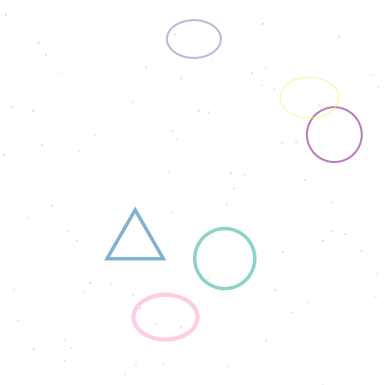[{"shape": "circle", "thickness": 2.5, "radius": 0.39, "center": [0.584, 0.328]}, {"shape": "oval", "thickness": 1.5, "radius": 0.35, "center": [0.504, 0.899]}, {"shape": "triangle", "thickness": 2.5, "radius": 0.42, "center": [0.351, 0.37]}, {"shape": "oval", "thickness": 3, "radius": 0.42, "center": [0.43, 0.176]}, {"shape": "circle", "thickness": 1.5, "radius": 0.36, "center": [0.868, 0.65]}, {"shape": "oval", "thickness": 0.5, "radius": 0.38, "center": [0.804, 0.746]}]